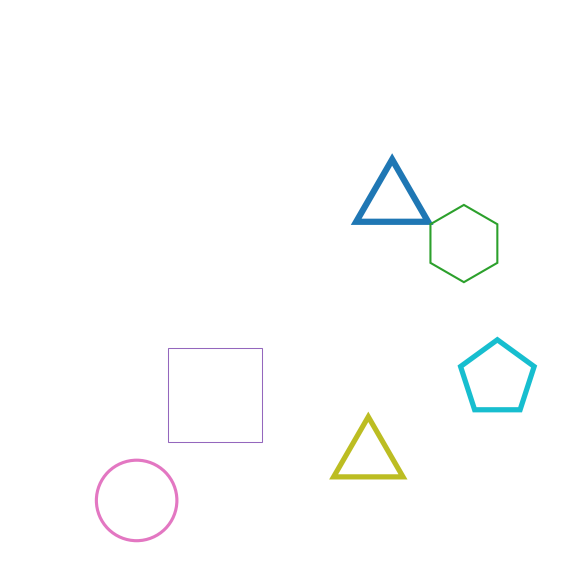[{"shape": "triangle", "thickness": 3, "radius": 0.36, "center": [0.679, 0.651]}, {"shape": "hexagon", "thickness": 1, "radius": 0.33, "center": [0.803, 0.577]}, {"shape": "square", "thickness": 0.5, "radius": 0.41, "center": [0.372, 0.315]}, {"shape": "circle", "thickness": 1.5, "radius": 0.35, "center": [0.237, 0.133]}, {"shape": "triangle", "thickness": 2.5, "radius": 0.35, "center": [0.638, 0.208]}, {"shape": "pentagon", "thickness": 2.5, "radius": 0.33, "center": [0.861, 0.344]}]